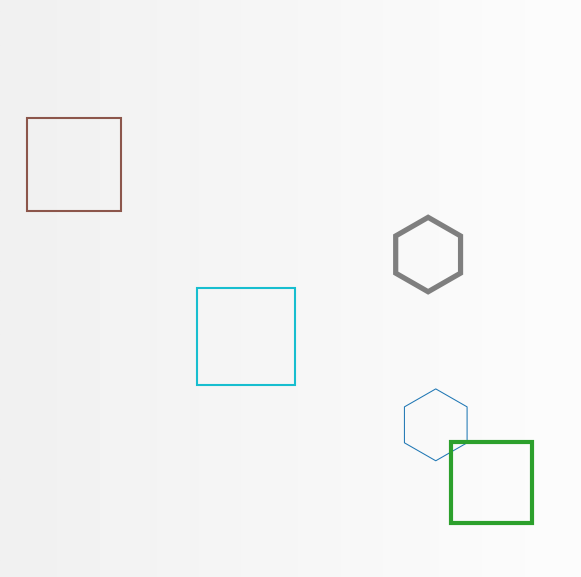[{"shape": "hexagon", "thickness": 0.5, "radius": 0.31, "center": [0.75, 0.263]}, {"shape": "square", "thickness": 2, "radius": 0.35, "center": [0.846, 0.163]}, {"shape": "square", "thickness": 1, "radius": 0.41, "center": [0.127, 0.714]}, {"shape": "hexagon", "thickness": 2.5, "radius": 0.32, "center": [0.737, 0.558]}, {"shape": "square", "thickness": 1, "radius": 0.42, "center": [0.423, 0.417]}]